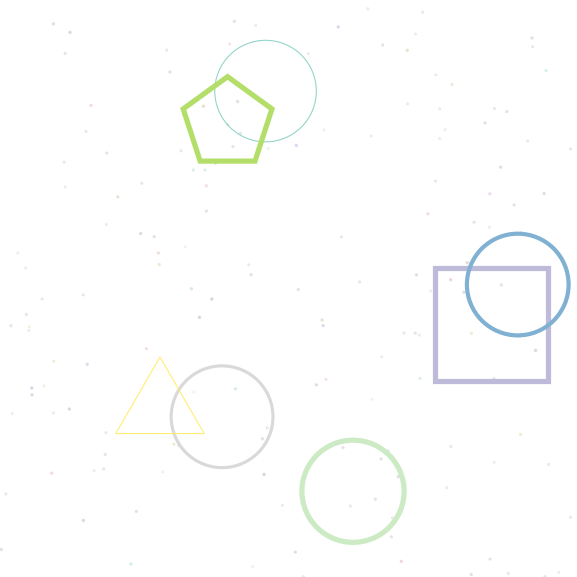[{"shape": "circle", "thickness": 0.5, "radius": 0.44, "center": [0.46, 0.841]}, {"shape": "square", "thickness": 2.5, "radius": 0.49, "center": [0.851, 0.437]}, {"shape": "circle", "thickness": 2, "radius": 0.44, "center": [0.897, 0.506]}, {"shape": "pentagon", "thickness": 2.5, "radius": 0.4, "center": [0.394, 0.786]}, {"shape": "circle", "thickness": 1.5, "radius": 0.44, "center": [0.385, 0.277]}, {"shape": "circle", "thickness": 2.5, "radius": 0.44, "center": [0.611, 0.148]}, {"shape": "triangle", "thickness": 0.5, "radius": 0.44, "center": [0.277, 0.293]}]